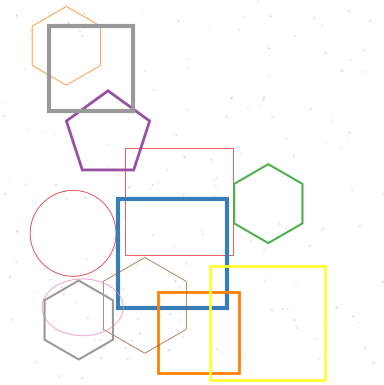[{"shape": "square", "thickness": 0.5, "radius": 0.7, "center": [0.465, 0.477]}, {"shape": "circle", "thickness": 0.5, "radius": 0.56, "center": [0.19, 0.394]}, {"shape": "square", "thickness": 3, "radius": 0.71, "center": [0.447, 0.342]}, {"shape": "hexagon", "thickness": 1.5, "radius": 0.51, "center": [0.697, 0.471]}, {"shape": "pentagon", "thickness": 2, "radius": 0.57, "center": [0.281, 0.651]}, {"shape": "square", "thickness": 2, "radius": 0.52, "center": [0.516, 0.136]}, {"shape": "hexagon", "thickness": 0.5, "radius": 0.51, "center": [0.172, 0.881]}, {"shape": "square", "thickness": 2, "radius": 0.75, "center": [0.695, 0.161]}, {"shape": "hexagon", "thickness": 0.5, "radius": 0.62, "center": [0.376, 0.207]}, {"shape": "oval", "thickness": 0.5, "radius": 0.53, "center": [0.215, 0.202]}, {"shape": "square", "thickness": 3, "radius": 0.55, "center": [0.237, 0.822]}, {"shape": "hexagon", "thickness": 1.5, "radius": 0.51, "center": [0.205, 0.169]}]